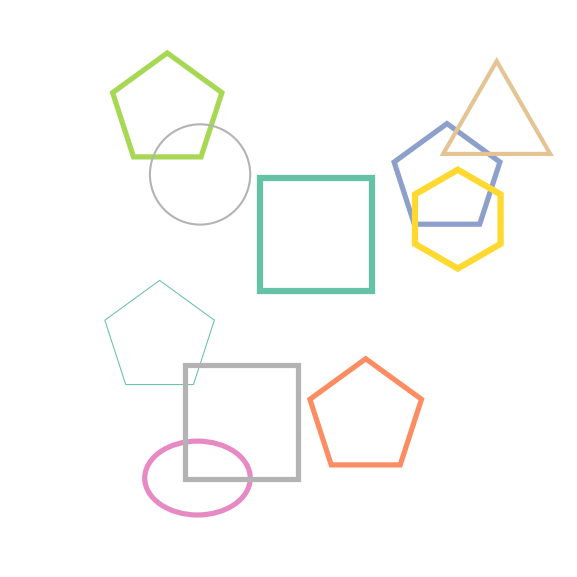[{"shape": "square", "thickness": 3, "radius": 0.49, "center": [0.547, 0.593]}, {"shape": "pentagon", "thickness": 0.5, "radius": 0.5, "center": [0.276, 0.414]}, {"shape": "pentagon", "thickness": 2.5, "radius": 0.51, "center": [0.633, 0.276]}, {"shape": "pentagon", "thickness": 2.5, "radius": 0.48, "center": [0.774, 0.689]}, {"shape": "oval", "thickness": 2.5, "radius": 0.46, "center": [0.342, 0.171]}, {"shape": "pentagon", "thickness": 2.5, "radius": 0.5, "center": [0.29, 0.808]}, {"shape": "hexagon", "thickness": 3, "radius": 0.43, "center": [0.793, 0.62]}, {"shape": "triangle", "thickness": 2, "radius": 0.54, "center": [0.86, 0.786]}, {"shape": "square", "thickness": 2.5, "radius": 0.49, "center": [0.418, 0.268]}, {"shape": "circle", "thickness": 1, "radius": 0.43, "center": [0.346, 0.697]}]